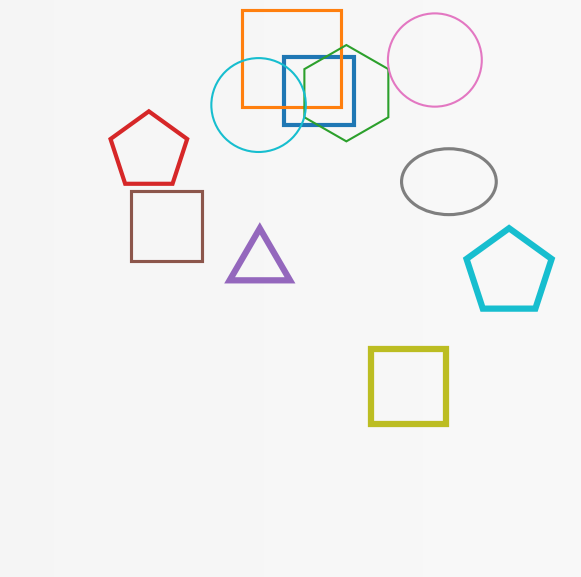[{"shape": "square", "thickness": 2, "radius": 0.3, "center": [0.549, 0.841]}, {"shape": "square", "thickness": 1.5, "radius": 0.42, "center": [0.501, 0.898]}, {"shape": "hexagon", "thickness": 1, "radius": 0.42, "center": [0.596, 0.838]}, {"shape": "pentagon", "thickness": 2, "radius": 0.35, "center": [0.256, 0.737]}, {"shape": "triangle", "thickness": 3, "radius": 0.3, "center": [0.447, 0.544]}, {"shape": "square", "thickness": 1.5, "radius": 0.3, "center": [0.286, 0.607]}, {"shape": "circle", "thickness": 1, "radius": 0.4, "center": [0.748, 0.895]}, {"shape": "oval", "thickness": 1.5, "radius": 0.41, "center": [0.772, 0.685]}, {"shape": "square", "thickness": 3, "radius": 0.32, "center": [0.703, 0.33]}, {"shape": "pentagon", "thickness": 3, "radius": 0.38, "center": [0.876, 0.527]}, {"shape": "circle", "thickness": 1, "radius": 0.41, "center": [0.445, 0.817]}]